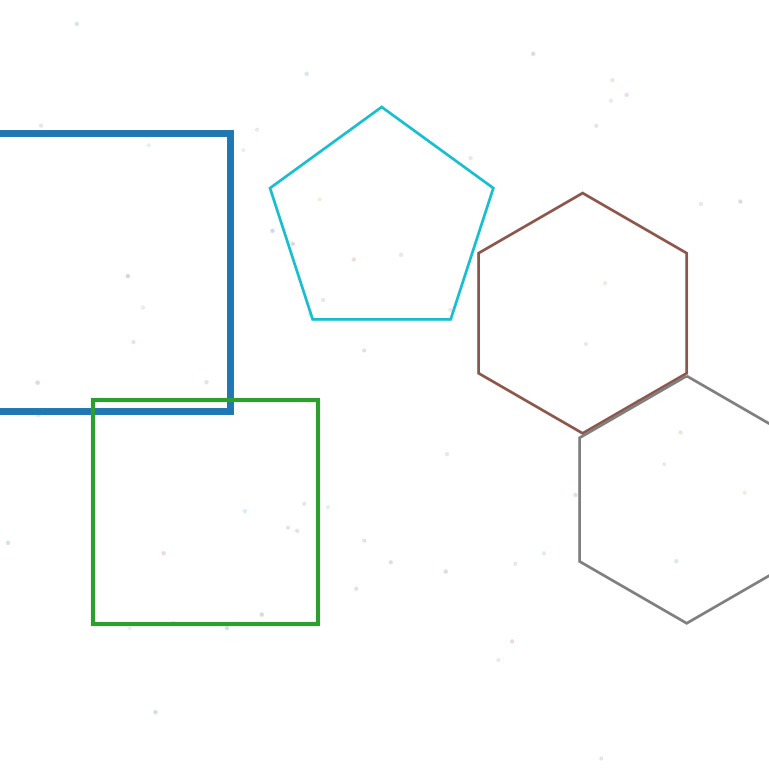[{"shape": "square", "thickness": 2.5, "radius": 0.9, "center": [0.118, 0.647]}, {"shape": "square", "thickness": 1.5, "radius": 0.73, "center": [0.267, 0.335]}, {"shape": "hexagon", "thickness": 1, "radius": 0.78, "center": [0.757, 0.593]}, {"shape": "hexagon", "thickness": 1, "radius": 0.8, "center": [0.892, 0.351]}, {"shape": "pentagon", "thickness": 1, "radius": 0.76, "center": [0.496, 0.709]}]